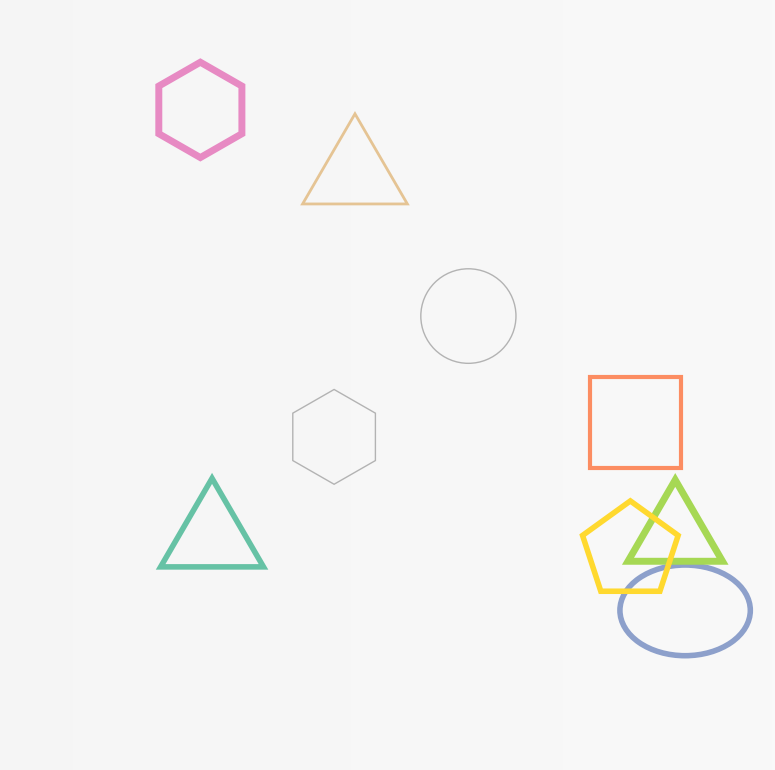[{"shape": "triangle", "thickness": 2, "radius": 0.38, "center": [0.274, 0.302]}, {"shape": "square", "thickness": 1.5, "radius": 0.29, "center": [0.82, 0.451]}, {"shape": "oval", "thickness": 2, "radius": 0.42, "center": [0.884, 0.207]}, {"shape": "hexagon", "thickness": 2.5, "radius": 0.31, "center": [0.259, 0.857]}, {"shape": "triangle", "thickness": 2.5, "radius": 0.35, "center": [0.871, 0.306]}, {"shape": "pentagon", "thickness": 2, "radius": 0.32, "center": [0.813, 0.285]}, {"shape": "triangle", "thickness": 1, "radius": 0.39, "center": [0.458, 0.774]}, {"shape": "hexagon", "thickness": 0.5, "radius": 0.31, "center": [0.431, 0.433]}, {"shape": "circle", "thickness": 0.5, "radius": 0.31, "center": [0.604, 0.59]}]